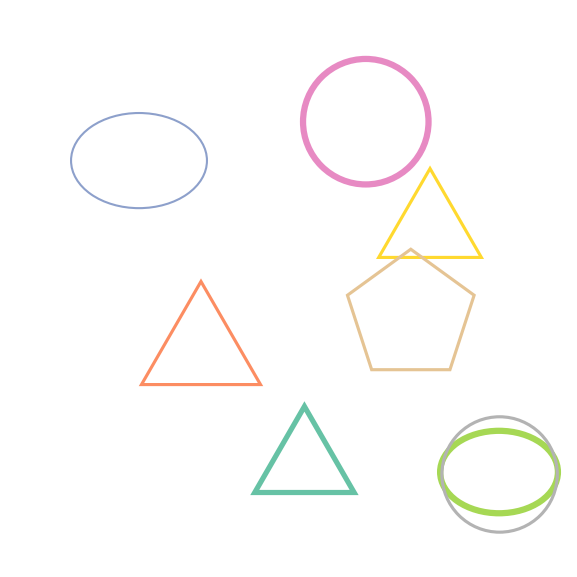[{"shape": "triangle", "thickness": 2.5, "radius": 0.5, "center": [0.527, 0.196]}, {"shape": "triangle", "thickness": 1.5, "radius": 0.59, "center": [0.348, 0.393]}, {"shape": "oval", "thickness": 1, "radius": 0.59, "center": [0.241, 0.721]}, {"shape": "circle", "thickness": 3, "radius": 0.54, "center": [0.633, 0.788]}, {"shape": "oval", "thickness": 3, "radius": 0.51, "center": [0.864, 0.182]}, {"shape": "triangle", "thickness": 1.5, "radius": 0.51, "center": [0.745, 0.605]}, {"shape": "pentagon", "thickness": 1.5, "radius": 0.58, "center": [0.711, 0.452]}, {"shape": "circle", "thickness": 1.5, "radius": 0.5, "center": [0.865, 0.178]}]